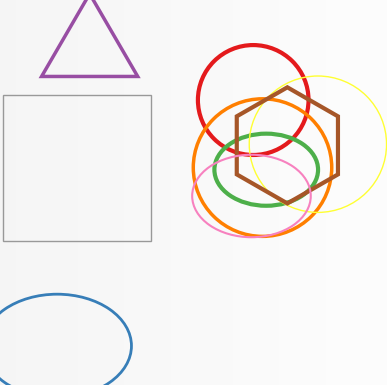[{"shape": "circle", "thickness": 3, "radius": 0.71, "center": [0.653, 0.74]}, {"shape": "oval", "thickness": 2, "radius": 0.96, "center": [0.147, 0.102]}, {"shape": "oval", "thickness": 3, "radius": 0.67, "center": [0.687, 0.559]}, {"shape": "triangle", "thickness": 2.5, "radius": 0.72, "center": [0.231, 0.873]}, {"shape": "circle", "thickness": 2.5, "radius": 0.89, "center": [0.677, 0.565]}, {"shape": "circle", "thickness": 1, "radius": 0.89, "center": [0.82, 0.625]}, {"shape": "hexagon", "thickness": 3, "radius": 0.75, "center": [0.742, 0.622]}, {"shape": "oval", "thickness": 1.5, "radius": 0.77, "center": [0.649, 0.491]}, {"shape": "square", "thickness": 1, "radius": 0.95, "center": [0.198, 0.564]}]